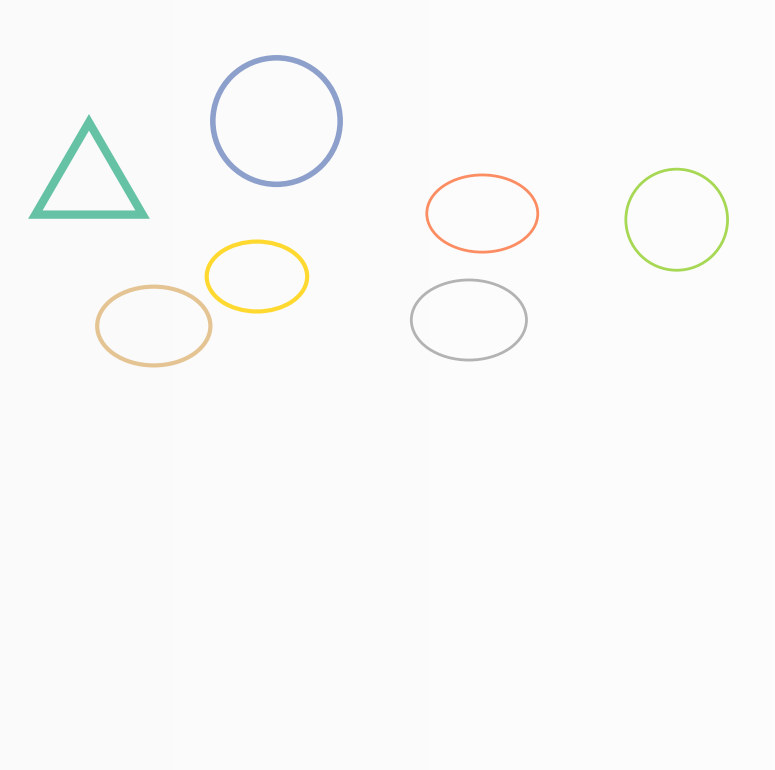[{"shape": "triangle", "thickness": 3, "radius": 0.4, "center": [0.115, 0.761]}, {"shape": "oval", "thickness": 1, "radius": 0.36, "center": [0.622, 0.723]}, {"shape": "circle", "thickness": 2, "radius": 0.41, "center": [0.357, 0.843]}, {"shape": "circle", "thickness": 1, "radius": 0.33, "center": [0.873, 0.715]}, {"shape": "oval", "thickness": 1.5, "radius": 0.32, "center": [0.332, 0.641]}, {"shape": "oval", "thickness": 1.5, "radius": 0.37, "center": [0.198, 0.577]}, {"shape": "oval", "thickness": 1, "radius": 0.37, "center": [0.605, 0.584]}]